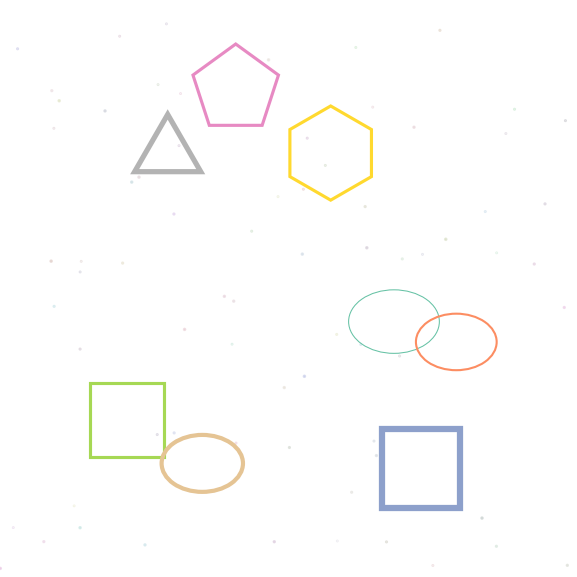[{"shape": "oval", "thickness": 0.5, "radius": 0.39, "center": [0.682, 0.442]}, {"shape": "oval", "thickness": 1, "radius": 0.35, "center": [0.79, 0.407]}, {"shape": "square", "thickness": 3, "radius": 0.34, "center": [0.729, 0.188]}, {"shape": "pentagon", "thickness": 1.5, "radius": 0.39, "center": [0.408, 0.845]}, {"shape": "square", "thickness": 1.5, "radius": 0.32, "center": [0.22, 0.272]}, {"shape": "hexagon", "thickness": 1.5, "radius": 0.41, "center": [0.573, 0.734]}, {"shape": "oval", "thickness": 2, "radius": 0.35, "center": [0.35, 0.197]}, {"shape": "triangle", "thickness": 2.5, "radius": 0.33, "center": [0.29, 0.735]}]